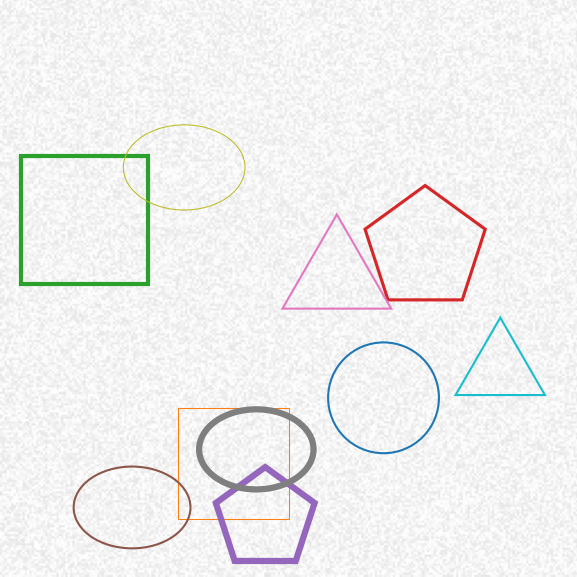[{"shape": "circle", "thickness": 1, "radius": 0.48, "center": [0.664, 0.31]}, {"shape": "square", "thickness": 0.5, "radius": 0.48, "center": [0.405, 0.196]}, {"shape": "square", "thickness": 2, "radius": 0.55, "center": [0.146, 0.618]}, {"shape": "pentagon", "thickness": 1.5, "radius": 0.55, "center": [0.736, 0.568]}, {"shape": "pentagon", "thickness": 3, "radius": 0.45, "center": [0.459, 0.1]}, {"shape": "oval", "thickness": 1, "radius": 0.51, "center": [0.229, 0.12]}, {"shape": "triangle", "thickness": 1, "radius": 0.54, "center": [0.583, 0.519]}, {"shape": "oval", "thickness": 3, "radius": 0.5, "center": [0.444, 0.221]}, {"shape": "oval", "thickness": 0.5, "radius": 0.53, "center": [0.319, 0.709]}, {"shape": "triangle", "thickness": 1, "radius": 0.45, "center": [0.866, 0.36]}]